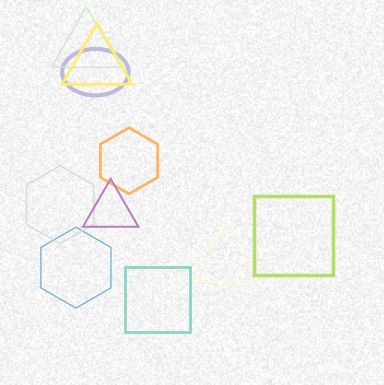[{"shape": "square", "thickness": 2, "radius": 0.42, "center": [0.409, 0.222]}, {"shape": "triangle", "thickness": 0.5, "radius": 0.49, "center": [0.586, 0.319]}, {"shape": "oval", "thickness": 3, "radius": 0.43, "center": [0.248, 0.813]}, {"shape": "hexagon", "thickness": 1, "radius": 0.53, "center": [0.197, 0.305]}, {"shape": "hexagon", "thickness": 2, "radius": 0.43, "center": [0.335, 0.582]}, {"shape": "square", "thickness": 2.5, "radius": 0.51, "center": [0.763, 0.388]}, {"shape": "hexagon", "thickness": 1, "radius": 0.51, "center": [0.156, 0.468]}, {"shape": "triangle", "thickness": 1.5, "radius": 0.42, "center": [0.287, 0.453]}, {"shape": "triangle", "thickness": 1, "radius": 0.52, "center": [0.224, 0.878]}, {"shape": "triangle", "thickness": 2, "radius": 0.53, "center": [0.252, 0.834]}]